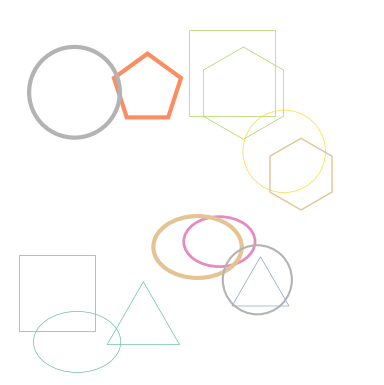[{"shape": "oval", "thickness": 0.5, "radius": 0.57, "center": [0.2, 0.112]}, {"shape": "triangle", "thickness": 0.5, "radius": 0.54, "center": [0.372, 0.159]}, {"shape": "pentagon", "thickness": 3, "radius": 0.46, "center": [0.383, 0.769]}, {"shape": "square", "thickness": 0.5, "radius": 0.49, "center": [0.148, 0.24]}, {"shape": "triangle", "thickness": 0.5, "radius": 0.43, "center": [0.677, 0.248]}, {"shape": "oval", "thickness": 2, "radius": 0.46, "center": [0.57, 0.372]}, {"shape": "square", "thickness": 0.5, "radius": 0.56, "center": [0.602, 0.81]}, {"shape": "hexagon", "thickness": 0.5, "radius": 0.6, "center": [0.632, 0.758]}, {"shape": "circle", "thickness": 0.5, "radius": 0.54, "center": [0.738, 0.607]}, {"shape": "hexagon", "thickness": 1, "radius": 0.47, "center": [0.782, 0.548]}, {"shape": "oval", "thickness": 3, "radius": 0.57, "center": [0.513, 0.358]}, {"shape": "circle", "thickness": 1.5, "radius": 0.45, "center": [0.668, 0.273]}, {"shape": "circle", "thickness": 3, "radius": 0.59, "center": [0.193, 0.76]}]